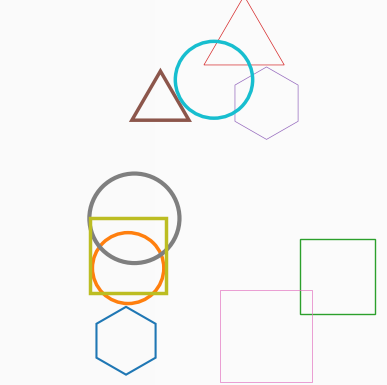[{"shape": "hexagon", "thickness": 1.5, "radius": 0.44, "center": [0.325, 0.115]}, {"shape": "circle", "thickness": 2.5, "radius": 0.46, "center": [0.331, 0.304]}, {"shape": "square", "thickness": 1, "radius": 0.49, "center": [0.871, 0.282]}, {"shape": "triangle", "thickness": 0.5, "radius": 0.6, "center": [0.63, 0.891]}, {"shape": "hexagon", "thickness": 0.5, "radius": 0.47, "center": [0.688, 0.732]}, {"shape": "triangle", "thickness": 2.5, "radius": 0.43, "center": [0.414, 0.73]}, {"shape": "square", "thickness": 0.5, "radius": 0.6, "center": [0.686, 0.128]}, {"shape": "circle", "thickness": 3, "radius": 0.58, "center": [0.347, 0.433]}, {"shape": "square", "thickness": 2.5, "radius": 0.49, "center": [0.33, 0.336]}, {"shape": "circle", "thickness": 2.5, "radius": 0.5, "center": [0.552, 0.793]}]